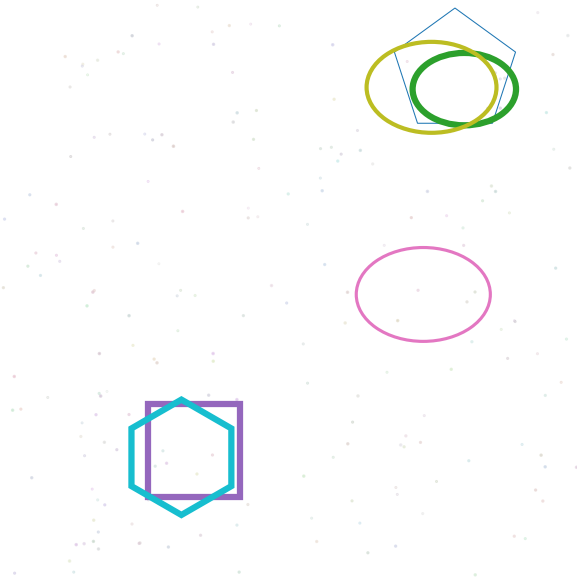[{"shape": "pentagon", "thickness": 0.5, "radius": 0.55, "center": [0.788, 0.875]}, {"shape": "oval", "thickness": 3, "radius": 0.45, "center": [0.804, 0.845]}, {"shape": "square", "thickness": 3, "radius": 0.4, "center": [0.336, 0.219]}, {"shape": "oval", "thickness": 1.5, "radius": 0.58, "center": [0.733, 0.489]}, {"shape": "oval", "thickness": 2, "radius": 0.56, "center": [0.747, 0.848]}, {"shape": "hexagon", "thickness": 3, "radius": 0.5, "center": [0.314, 0.207]}]